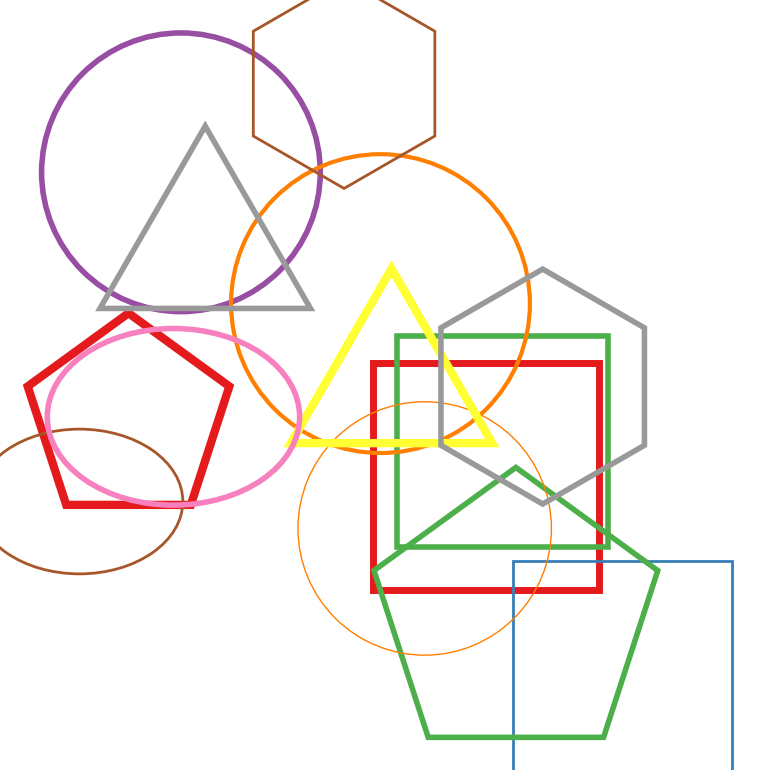[{"shape": "pentagon", "thickness": 3, "radius": 0.69, "center": [0.167, 0.456]}, {"shape": "square", "thickness": 2.5, "radius": 0.74, "center": [0.631, 0.381]}, {"shape": "square", "thickness": 1, "radius": 0.71, "center": [0.808, 0.13]}, {"shape": "square", "thickness": 2, "radius": 0.69, "center": [0.653, 0.426]}, {"shape": "pentagon", "thickness": 2, "radius": 0.97, "center": [0.67, 0.199]}, {"shape": "circle", "thickness": 2, "radius": 0.9, "center": [0.235, 0.776]}, {"shape": "circle", "thickness": 0.5, "radius": 0.82, "center": [0.552, 0.314]}, {"shape": "circle", "thickness": 1.5, "radius": 0.97, "center": [0.494, 0.606]}, {"shape": "triangle", "thickness": 3, "radius": 0.76, "center": [0.508, 0.5]}, {"shape": "hexagon", "thickness": 1, "radius": 0.68, "center": [0.447, 0.891]}, {"shape": "oval", "thickness": 1, "radius": 0.67, "center": [0.103, 0.349]}, {"shape": "oval", "thickness": 2, "radius": 0.82, "center": [0.225, 0.459]}, {"shape": "triangle", "thickness": 2, "radius": 0.79, "center": [0.267, 0.678]}, {"shape": "hexagon", "thickness": 2, "radius": 0.76, "center": [0.705, 0.498]}]